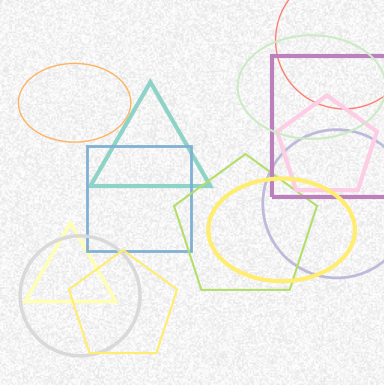[{"shape": "triangle", "thickness": 3, "radius": 0.9, "center": [0.391, 0.607]}, {"shape": "triangle", "thickness": 2.5, "radius": 0.68, "center": [0.183, 0.285]}, {"shape": "circle", "thickness": 2, "radius": 0.96, "center": [0.875, 0.471]}, {"shape": "circle", "thickness": 1, "radius": 0.89, "center": [0.894, 0.896]}, {"shape": "square", "thickness": 2, "radius": 0.68, "center": [0.361, 0.485]}, {"shape": "oval", "thickness": 1, "radius": 0.73, "center": [0.194, 0.733]}, {"shape": "pentagon", "thickness": 1.5, "radius": 0.98, "center": [0.638, 0.405]}, {"shape": "pentagon", "thickness": 3, "radius": 0.68, "center": [0.849, 0.616]}, {"shape": "circle", "thickness": 2.5, "radius": 0.78, "center": [0.208, 0.232]}, {"shape": "square", "thickness": 3, "radius": 0.92, "center": [0.889, 0.672]}, {"shape": "oval", "thickness": 1.5, "radius": 0.96, "center": [0.81, 0.774]}, {"shape": "pentagon", "thickness": 1.5, "radius": 0.74, "center": [0.319, 0.203]}, {"shape": "oval", "thickness": 3, "radius": 0.95, "center": [0.732, 0.403]}]